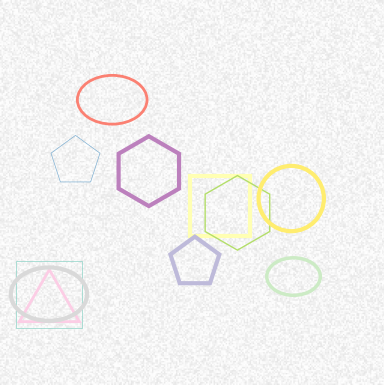[{"shape": "square", "thickness": 0.5, "radius": 0.43, "center": [0.127, 0.235]}, {"shape": "square", "thickness": 3, "radius": 0.39, "center": [0.572, 0.466]}, {"shape": "pentagon", "thickness": 3, "radius": 0.33, "center": [0.506, 0.318]}, {"shape": "oval", "thickness": 2, "radius": 0.45, "center": [0.291, 0.741]}, {"shape": "pentagon", "thickness": 0.5, "radius": 0.33, "center": [0.196, 0.581]}, {"shape": "hexagon", "thickness": 1, "radius": 0.48, "center": [0.617, 0.447]}, {"shape": "triangle", "thickness": 2, "radius": 0.45, "center": [0.128, 0.21]}, {"shape": "oval", "thickness": 3, "radius": 0.5, "center": [0.127, 0.236]}, {"shape": "hexagon", "thickness": 3, "radius": 0.45, "center": [0.387, 0.555]}, {"shape": "oval", "thickness": 2.5, "radius": 0.35, "center": [0.762, 0.282]}, {"shape": "circle", "thickness": 3, "radius": 0.42, "center": [0.756, 0.484]}]